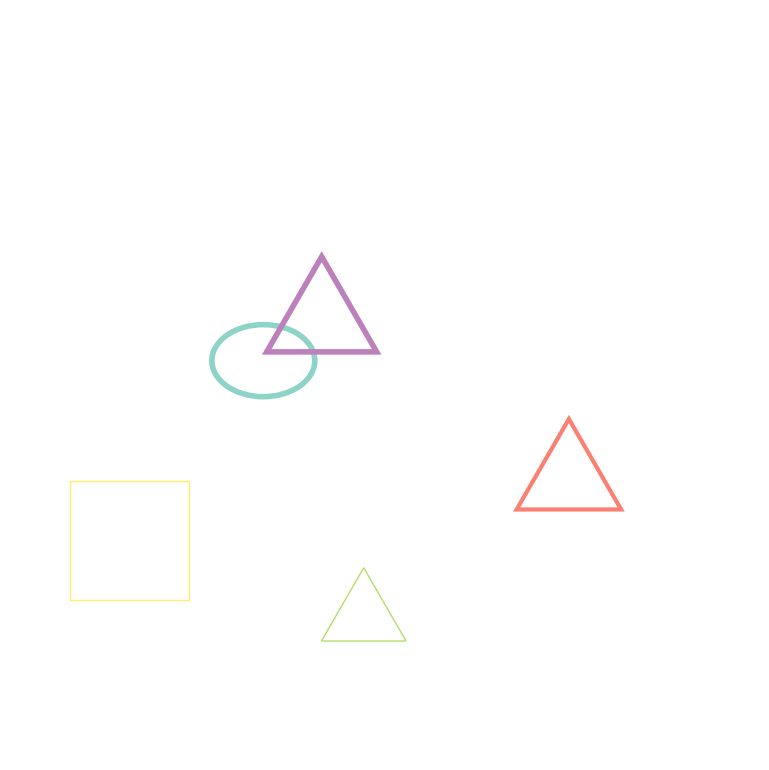[{"shape": "oval", "thickness": 2, "radius": 0.33, "center": [0.342, 0.532]}, {"shape": "triangle", "thickness": 1.5, "radius": 0.39, "center": [0.739, 0.378]}, {"shape": "triangle", "thickness": 0.5, "radius": 0.32, "center": [0.472, 0.199]}, {"shape": "triangle", "thickness": 2, "radius": 0.41, "center": [0.418, 0.584]}, {"shape": "square", "thickness": 0.5, "radius": 0.39, "center": [0.168, 0.298]}]